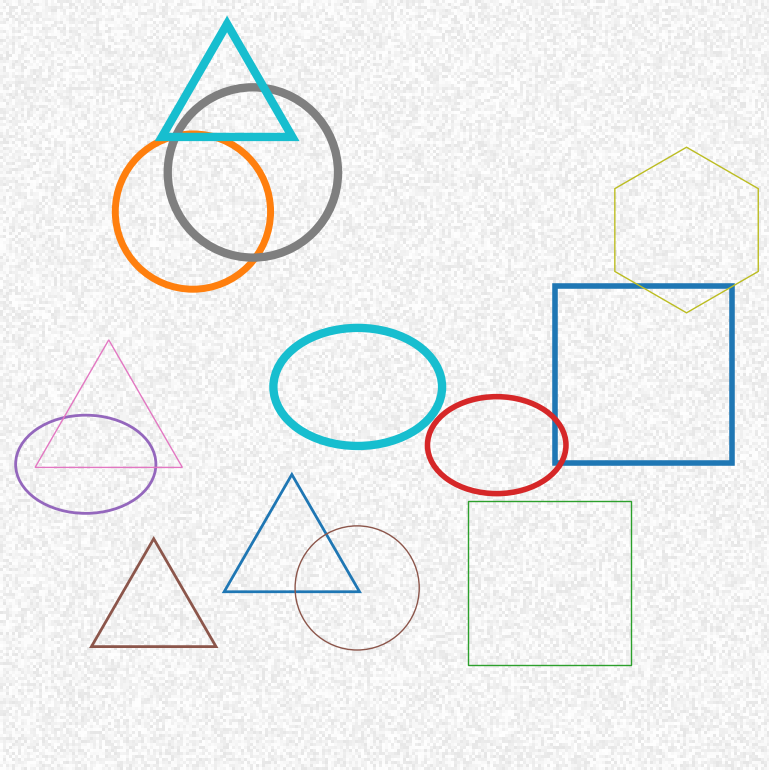[{"shape": "triangle", "thickness": 1, "radius": 0.51, "center": [0.379, 0.282]}, {"shape": "square", "thickness": 2, "radius": 0.58, "center": [0.835, 0.513]}, {"shape": "circle", "thickness": 2.5, "radius": 0.5, "center": [0.251, 0.725]}, {"shape": "square", "thickness": 0.5, "radius": 0.53, "center": [0.714, 0.243]}, {"shape": "oval", "thickness": 2, "radius": 0.45, "center": [0.645, 0.422]}, {"shape": "oval", "thickness": 1, "radius": 0.46, "center": [0.111, 0.397]}, {"shape": "circle", "thickness": 0.5, "radius": 0.4, "center": [0.464, 0.236]}, {"shape": "triangle", "thickness": 1, "radius": 0.47, "center": [0.2, 0.207]}, {"shape": "triangle", "thickness": 0.5, "radius": 0.55, "center": [0.141, 0.448]}, {"shape": "circle", "thickness": 3, "radius": 0.55, "center": [0.328, 0.776]}, {"shape": "hexagon", "thickness": 0.5, "radius": 0.54, "center": [0.892, 0.701]}, {"shape": "oval", "thickness": 3, "radius": 0.55, "center": [0.465, 0.497]}, {"shape": "triangle", "thickness": 3, "radius": 0.49, "center": [0.295, 0.871]}]